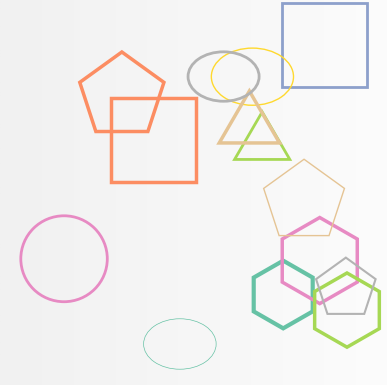[{"shape": "hexagon", "thickness": 3, "radius": 0.44, "center": [0.731, 0.235]}, {"shape": "oval", "thickness": 0.5, "radius": 0.47, "center": [0.464, 0.107]}, {"shape": "pentagon", "thickness": 2.5, "radius": 0.57, "center": [0.314, 0.751]}, {"shape": "square", "thickness": 2.5, "radius": 0.55, "center": [0.397, 0.635]}, {"shape": "square", "thickness": 2, "radius": 0.55, "center": [0.838, 0.883]}, {"shape": "circle", "thickness": 2, "radius": 0.56, "center": [0.165, 0.328]}, {"shape": "hexagon", "thickness": 2.5, "radius": 0.56, "center": [0.825, 0.323]}, {"shape": "triangle", "thickness": 2, "radius": 0.41, "center": [0.677, 0.627]}, {"shape": "hexagon", "thickness": 2.5, "radius": 0.48, "center": [0.895, 0.195]}, {"shape": "oval", "thickness": 1, "radius": 0.53, "center": [0.651, 0.801]}, {"shape": "pentagon", "thickness": 1, "radius": 0.55, "center": [0.785, 0.477]}, {"shape": "triangle", "thickness": 2.5, "radius": 0.45, "center": [0.644, 0.674]}, {"shape": "pentagon", "thickness": 1.5, "radius": 0.4, "center": [0.892, 0.25]}, {"shape": "oval", "thickness": 2, "radius": 0.46, "center": [0.577, 0.801]}]